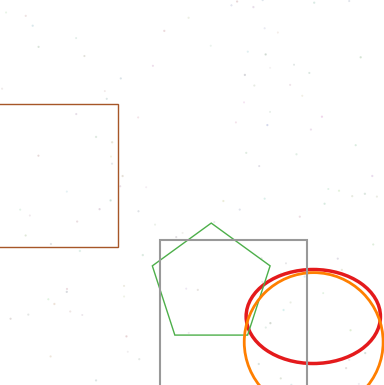[{"shape": "oval", "thickness": 2.5, "radius": 0.87, "center": [0.814, 0.178]}, {"shape": "pentagon", "thickness": 1, "radius": 0.8, "center": [0.549, 0.26]}, {"shape": "circle", "thickness": 2, "radius": 0.9, "center": [0.815, 0.112]}, {"shape": "square", "thickness": 1, "radius": 0.92, "center": [0.123, 0.544]}, {"shape": "square", "thickness": 1.5, "radius": 0.96, "center": [0.606, 0.185]}]